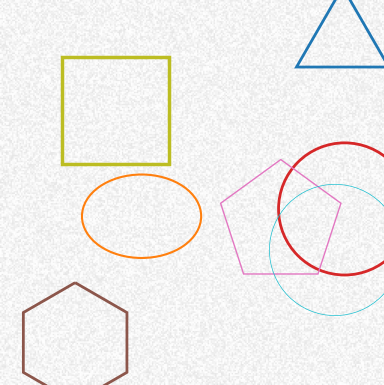[{"shape": "triangle", "thickness": 2, "radius": 0.69, "center": [0.89, 0.895]}, {"shape": "oval", "thickness": 1.5, "radius": 0.77, "center": [0.368, 0.438]}, {"shape": "circle", "thickness": 2, "radius": 0.86, "center": [0.895, 0.457]}, {"shape": "hexagon", "thickness": 2, "radius": 0.78, "center": [0.195, 0.111]}, {"shape": "pentagon", "thickness": 1, "radius": 0.82, "center": [0.729, 0.421]}, {"shape": "square", "thickness": 2.5, "radius": 0.69, "center": [0.301, 0.713]}, {"shape": "circle", "thickness": 0.5, "radius": 0.85, "center": [0.87, 0.351]}]